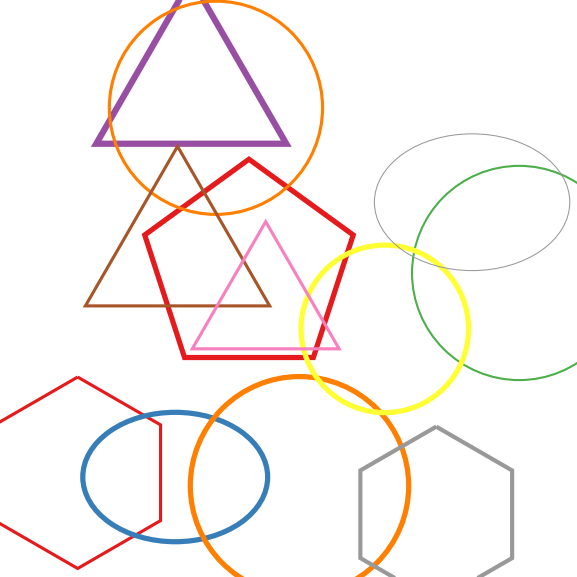[{"shape": "hexagon", "thickness": 1.5, "radius": 0.83, "center": [0.134, 0.181]}, {"shape": "pentagon", "thickness": 2.5, "radius": 0.95, "center": [0.431, 0.534]}, {"shape": "oval", "thickness": 2.5, "radius": 0.8, "center": [0.303, 0.173]}, {"shape": "circle", "thickness": 1, "radius": 0.93, "center": [0.899, 0.526]}, {"shape": "triangle", "thickness": 3, "radius": 0.95, "center": [0.331, 0.845]}, {"shape": "circle", "thickness": 2.5, "radius": 0.95, "center": [0.519, 0.158]}, {"shape": "circle", "thickness": 1.5, "radius": 0.92, "center": [0.374, 0.812]}, {"shape": "circle", "thickness": 2.5, "radius": 0.73, "center": [0.666, 0.43]}, {"shape": "triangle", "thickness": 1.5, "radius": 0.92, "center": [0.307, 0.562]}, {"shape": "triangle", "thickness": 1.5, "radius": 0.73, "center": [0.46, 0.468]}, {"shape": "hexagon", "thickness": 2, "radius": 0.76, "center": [0.755, 0.109]}, {"shape": "oval", "thickness": 0.5, "radius": 0.85, "center": [0.817, 0.649]}]